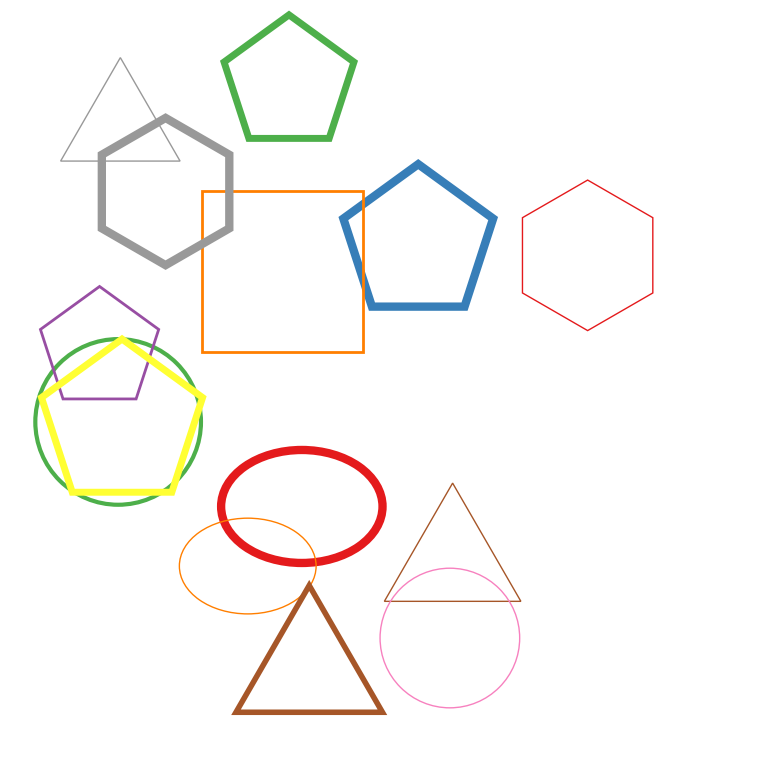[{"shape": "hexagon", "thickness": 0.5, "radius": 0.49, "center": [0.763, 0.668]}, {"shape": "oval", "thickness": 3, "radius": 0.52, "center": [0.392, 0.342]}, {"shape": "pentagon", "thickness": 3, "radius": 0.51, "center": [0.543, 0.685]}, {"shape": "pentagon", "thickness": 2.5, "radius": 0.44, "center": [0.375, 0.892]}, {"shape": "circle", "thickness": 1.5, "radius": 0.54, "center": [0.153, 0.452]}, {"shape": "pentagon", "thickness": 1, "radius": 0.4, "center": [0.129, 0.547]}, {"shape": "oval", "thickness": 0.5, "radius": 0.44, "center": [0.322, 0.265]}, {"shape": "square", "thickness": 1, "radius": 0.52, "center": [0.367, 0.648]}, {"shape": "pentagon", "thickness": 2.5, "radius": 0.55, "center": [0.158, 0.45]}, {"shape": "triangle", "thickness": 2, "radius": 0.55, "center": [0.402, 0.13]}, {"shape": "triangle", "thickness": 0.5, "radius": 0.51, "center": [0.588, 0.27]}, {"shape": "circle", "thickness": 0.5, "radius": 0.45, "center": [0.584, 0.171]}, {"shape": "hexagon", "thickness": 3, "radius": 0.48, "center": [0.215, 0.751]}, {"shape": "triangle", "thickness": 0.5, "radius": 0.45, "center": [0.156, 0.836]}]